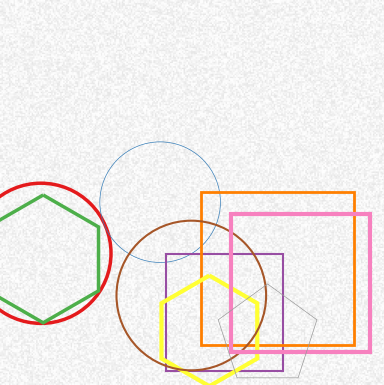[{"shape": "circle", "thickness": 2.5, "radius": 0.91, "center": [0.106, 0.342]}, {"shape": "circle", "thickness": 0.5, "radius": 0.78, "center": [0.416, 0.475]}, {"shape": "hexagon", "thickness": 2.5, "radius": 0.83, "center": [0.112, 0.328]}, {"shape": "square", "thickness": 1.5, "radius": 0.76, "center": [0.583, 0.19]}, {"shape": "square", "thickness": 2, "radius": 0.99, "center": [0.72, 0.303]}, {"shape": "hexagon", "thickness": 3, "radius": 0.72, "center": [0.544, 0.141]}, {"shape": "circle", "thickness": 1.5, "radius": 0.97, "center": [0.497, 0.232]}, {"shape": "square", "thickness": 3, "radius": 0.9, "center": [0.781, 0.265]}, {"shape": "pentagon", "thickness": 0.5, "radius": 0.67, "center": [0.695, 0.128]}]